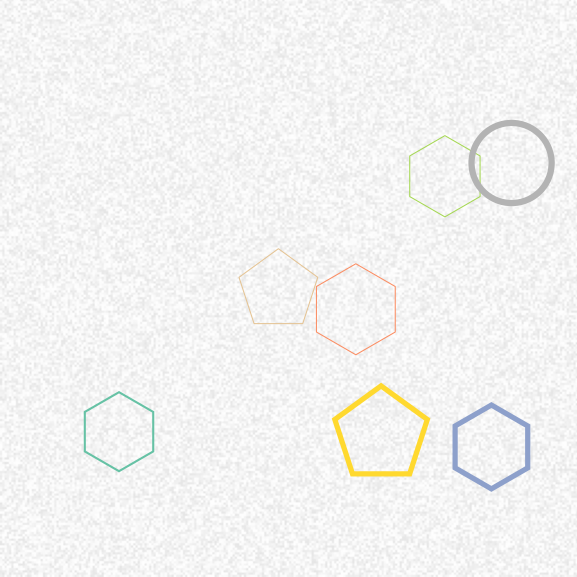[{"shape": "hexagon", "thickness": 1, "radius": 0.34, "center": [0.206, 0.252]}, {"shape": "hexagon", "thickness": 0.5, "radius": 0.39, "center": [0.616, 0.464]}, {"shape": "hexagon", "thickness": 2.5, "radius": 0.36, "center": [0.851, 0.225]}, {"shape": "hexagon", "thickness": 0.5, "radius": 0.35, "center": [0.77, 0.694]}, {"shape": "pentagon", "thickness": 2.5, "radius": 0.42, "center": [0.66, 0.247]}, {"shape": "pentagon", "thickness": 0.5, "radius": 0.36, "center": [0.482, 0.497]}, {"shape": "circle", "thickness": 3, "radius": 0.35, "center": [0.886, 0.717]}]